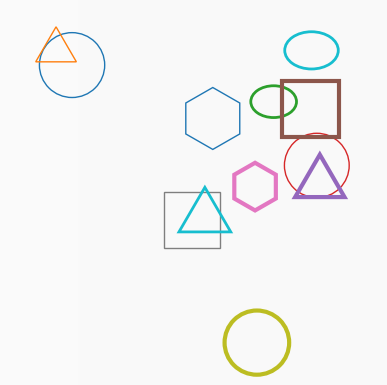[{"shape": "circle", "thickness": 1, "radius": 0.42, "center": [0.186, 0.831]}, {"shape": "hexagon", "thickness": 1, "radius": 0.4, "center": [0.549, 0.692]}, {"shape": "triangle", "thickness": 1, "radius": 0.3, "center": [0.145, 0.87]}, {"shape": "oval", "thickness": 2, "radius": 0.29, "center": [0.706, 0.736]}, {"shape": "circle", "thickness": 1, "radius": 0.42, "center": [0.818, 0.57]}, {"shape": "triangle", "thickness": 3, "radius": 0.37, "center": [0.825, 0.525]}, {"shape": "square", "thickness": 3, "radius": 0.36, "center": [0.802, 0.717]}, {"shape": "hexagon", "thickness": 3, "radius": 0.31, "center": [0.658, 0.515]}, {"shape": "square", "thickness": 1, "radius": 0.36, "center": [0.495, 0.428]}, {"shape": "circle", "thickness": 3, "radius": 0.42, "center": [0.663, 0.11]}, {"shape": "oval", "thickness": 2, "radius": 0.35, "center": [0.804, 0.869]}, {"shape": "triangle", "thickness": 2, "radius": 0.39, "center": [0.529, 0.436]}]